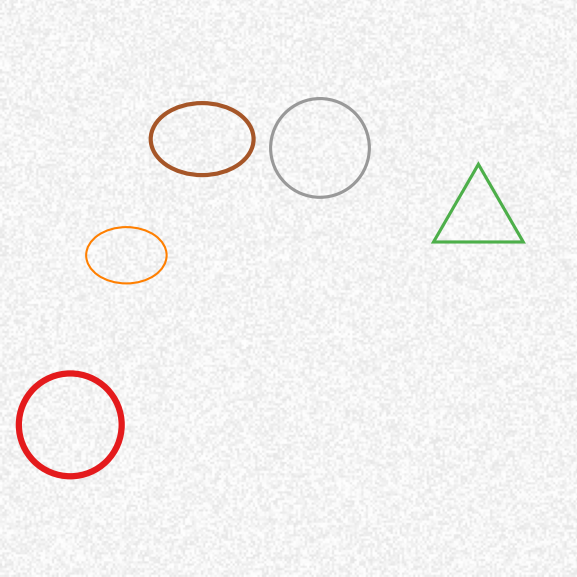[{"shape": "circle", "thickness": 3, "radius": 0.45, "center": [0.122, 0.263]}, {"shape": "triangle", "thickness": 1.5, "radius": 0.45, "center": [0.828, 0.625]}, {"shape": "oval", "thickness": 1, "radius": 0.35, "center": [0.219, 0.557]}, {"shape": "oval", "thickness": 2, "radius": 0.45, "center": [0.35, 0.758]}, {"shape": "circle", "thickness": 1.5, "radius": 0.43, "center": [0.554, 0.743]}]